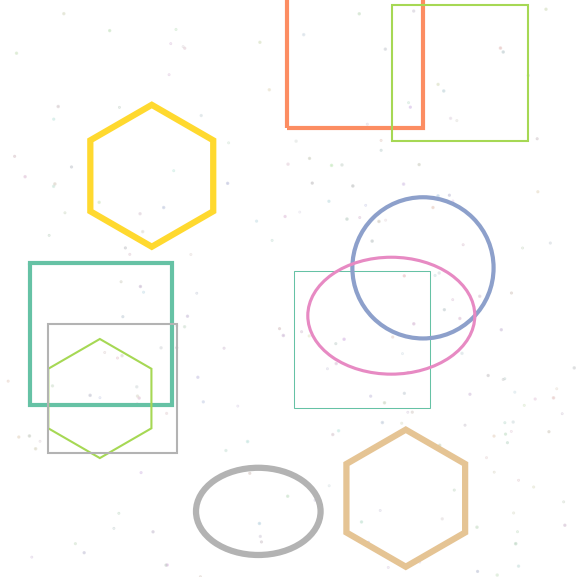[{"shape": "square", "thickness": 2, "radius": 0.62, "center": [0.175, 0.421]}, {"shape": "square", "thickness": 0.5, "radius": 0.59, "center": [0.627, 0.411]}, {"shape": "square", "thickness": 2, "radius": 0.59, "center": [0.615, 0.894]}, {"shape": "circle", "thickness": 2, "radius": 0.61, "center": [0.732, 0.535]}, {"shape": "oval", "thickness": 1.5, "radius": 0.72, "center": [0.678, 0.452]}, {"shape": "square", "thickness": 1, "radius": 0.59, "center": [0.796, 0.872]}, {"shape": "hexagon", "thickness": 1, "radius": 0.52, "center": [0.173, 0.309]}, {"shape": "hexagon", "thickness": 3, "radius": 0.61, "center": [0.263, 0.695]}, {"shape": "hexagon", "thickness": 3, "radius": 0.59, "center": [0.703, 0.136]}, {"shape": "oval", "thickness": 3, "radius": 0.54, "center": [0.447, 0.114]}, {"shape": "square", "thickness": 1, "radius": 0.56, "center": [0.195, 0.327]}]